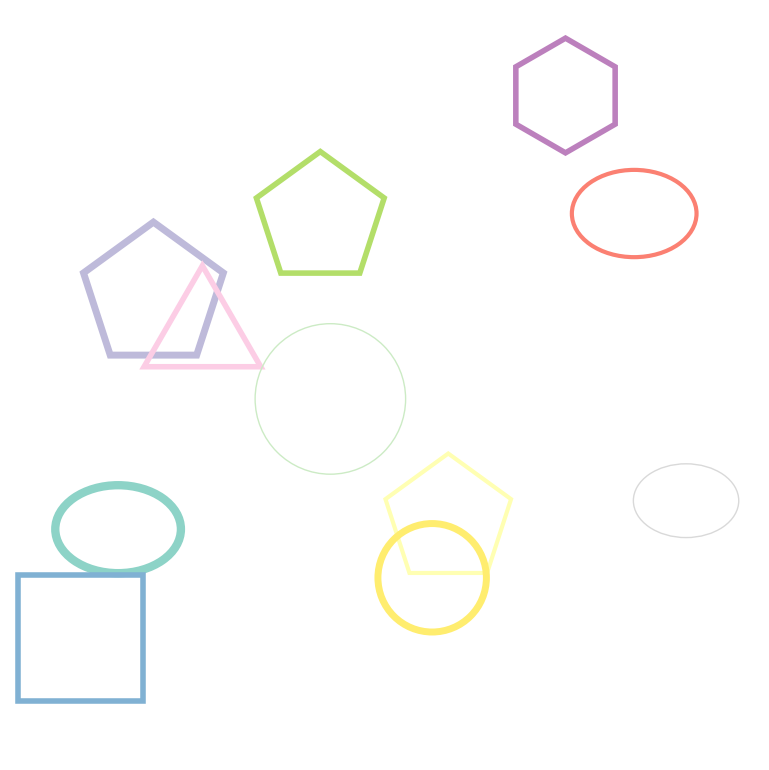[{"shape": "oval", "thickness": 3, "radius": 0.41, "center": [0.153, 0.313]}, {"shape": "pentagon", "thickness": 1.5, "radius": 0.43, "center": [0.582, 0.325]}, {"shape": "pentagon", "thickness": 2.5, "radius": 0.48, "center": [0.199, 0.616]}, {"shape": "oval", "thickness": 1.5, "radius": 0.4, "center": [0.824, 0.723]}, {"shape": "square", "thickness": 2, "radius": 0.41, "center": [0.105, 0.171]}, {"shape": "pentagon", "thickness": 2, "radius": 0.44, "center": [0.416, 0.716]}, {"shape": "triangle", "thickness": 2, "radius": 0.44, "center": [0.263, 0.567]}, {"shape": "oval", "thickness": 0.5, "radius": 0.34, "center": [0.891, 0.35]}, {"shape": "hexagon", "thickness": 2, "radius": 0.37, "center": [0.734, 0.876]}, {"shape": "circle", "thickness": 0.5, "radius": 0.49, "center": [0.429, 0.482]}, {"shape": "circle", "thickness": 2.5, "radius": 0.35, "center": [0.561, 0.25]}]